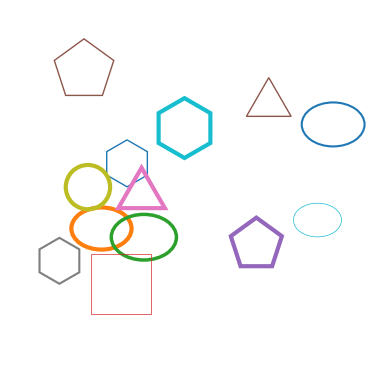[{"shape": "hexagon", "thickness": 1, "radius": 0.3, "center": [0.33, 0.576]}, {"shape": "oval", "thickness": 1.5, "radius": 0.41, "center": [0.865, 0.677]}, {"shape": "oval", "thickness": 3, "radius": 0.39, "center": [0.264, 0.406]}, {"shape": "oval", "thickness": 2.5, "radius": 0.42, "center": [0.374, 0.384]}, {"shape": "square", "thickness": 0.5, "radius": 0.39, "center": [0.314, 0.263]}, {"shape": "pentagon", "thickness": 3, "radius": 0.35, "center": [0.666, 0.365]}, {"shape": "pentagon", "thickness": 1, "radius": 0.41, "center": [0.218, 0.818]}, {"shape": "triangle", "thickness": 1, "radius": 0.34, "center": [0.698, 0.731]}, {"shape": "triangle", "thickness": 3, "radius": 0.35, "center": [0.368, 0.494]}, {"shape": "hexagon", "thickness": 1.5, "radius": 0.3, "center": [0.154, 0.323]}, {"shape": "circle", "thickness": 3, "radius": 0.29, "center": [0.228, 0.514]}, {"shape": "oval", "thickness": 0.5, "radius": 0.31, "center": [0.825, 0.428]}, {"shape": "hexagon", "thickness": 3, "radius": 0.39, "center": [0.479, 0.667]}]